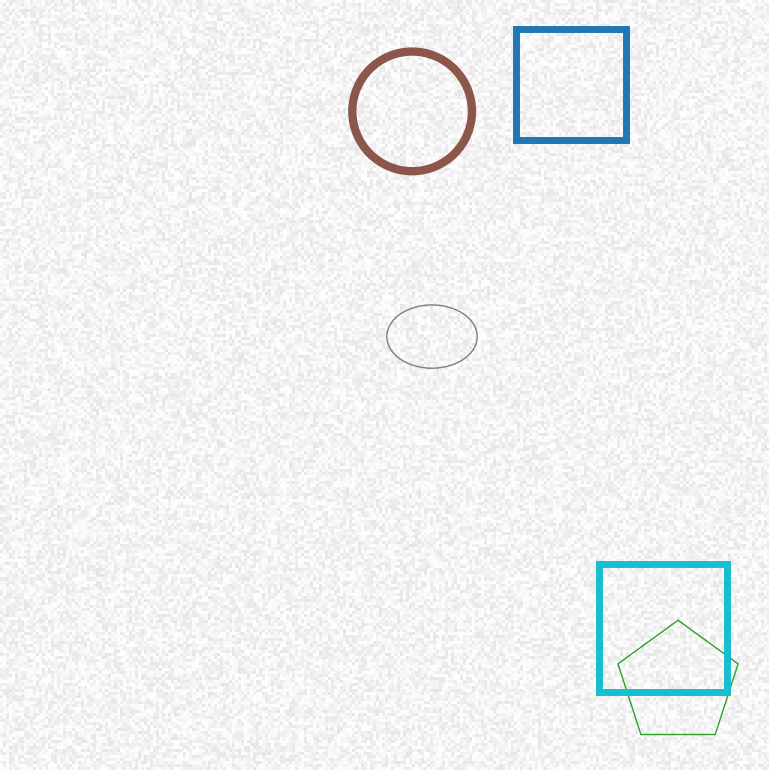[{"shape": "square", "thickness": 2.5, "radius": 0.36, "center": [0.742, 0.89]}, {"shape": "pentagon", "thickness": 0.5, "radius": 0.41, "center": [0.881, 0.112]}, {"shape": "circle", "thickness": 3, "radius": 0.39, "center": [0.535, 0.855]}, {"shape": "oval", "thickness": 0.5, "radius": 0.29, "center": [0.561, 0.563]}, {"shape": "square", "thickness": 2.5, "radius": 0.42, "center": [0.861, 0.184]}]